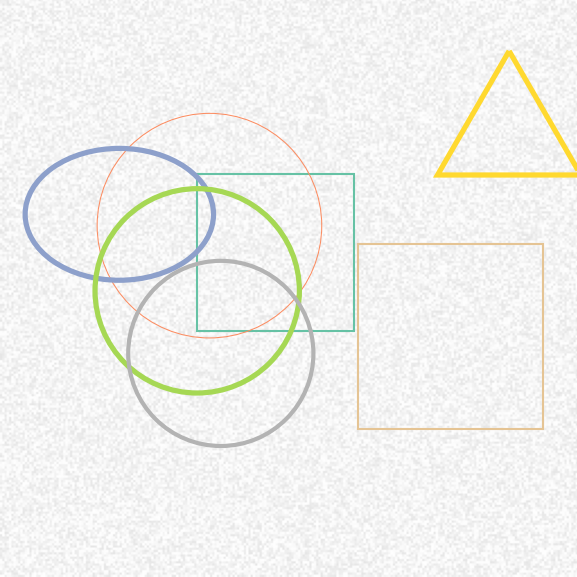[{"shape": "square", "thickness": 1, "radius": 0.68, "center": [0.477, 0.562]}, {"shape": "circle", "thickness": 0.5, "radius": 0.97, "center": [0.363, 0.608]}, {"shape": "oval", "thickness": 2.5, "radius": 0.82, "center": [0.207, 0.628]}, {"shape": "circle", "thickness": 2.5, "radius": 0.88, "center": [0.342, 0.496]}, {"shape": "triangle", "thickness": 2.5, "radius": 0.72, "center": [0.882, 0.768]}, {"shape": "square", "thickness": 1, "radius": 0.8, "center": [0.78, 0.416]}, {"shape": "circle", "thickness": 2, "radius": 0.8, "center": [0.382, 0.387]}]